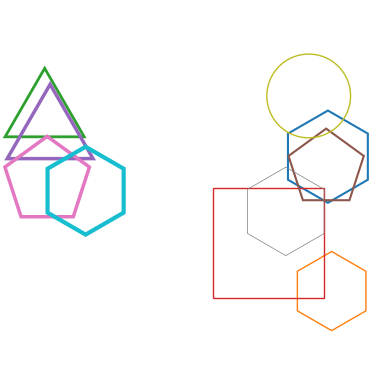[{"shape": "hexagon", "thickness": 1.5, "radius": 0.6, "center": [0.852, 0.593]}, {"shape": "hexagon", "thickness": 1, "radius": 0.51, "center": [0.861, 0.244]}, {"shape": "triangle", "thickness": 2, "radius": 0.59, "center": [0.116, 0.704]}, {"shape": "square", "thickness": 1, "radius": 0.72, "center": [0.698, 0.369]}, {"shape": "triangle", "thickness": 2.5, "radius": 0.64, "center": [0.13, 0.652]}, {"shape": "pentagon", "thickness": 1.5, "radius": 0.51, "center": [0.847, 0.563]}, {"shape": "pentagon", "thickness": 2.5, "radius": 0.58, "center": [0.123, 0.53]}, {"shape": "hexagon", "thickness": 0.5, "radius": 0.57, "center": [0.742, 0.451]}, {"shape": "circle", "thickness": 1, "radius": 0.54, "center": [0.802, 0.751]}, {"shape": "hexagon", "thickness": 3, "radius": 0.57, "center": [0.222, 0.505]}]